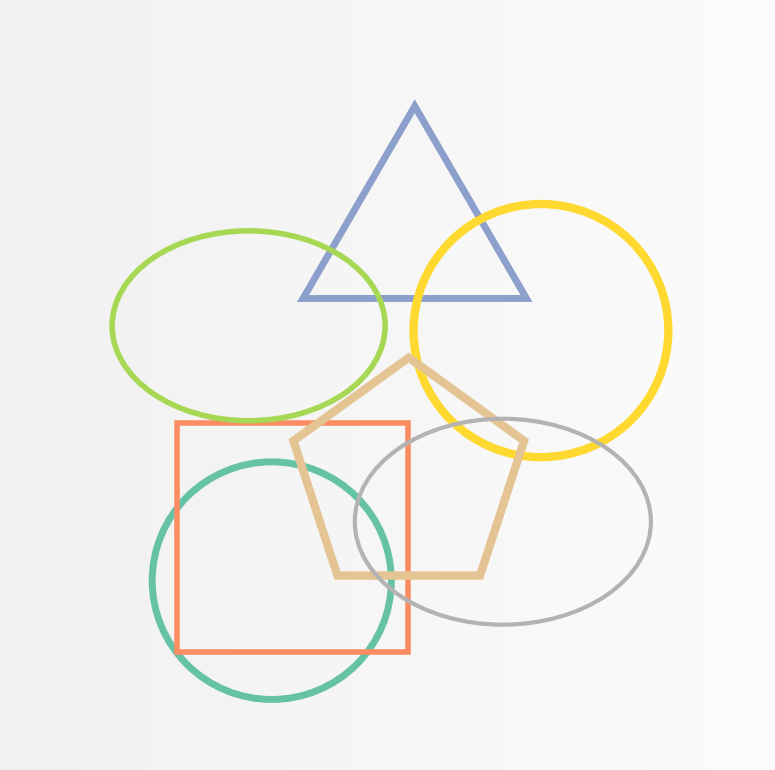[{"shape": "circle", "thickness": 2.5, "radius": 0.77, "center": [0.351, 0.246]}, {"shape": "square", "thickness": 2, "radius": 0.75, "center": [0.378, 0.302]}, {"shape": "triangle", "thickness": 2.5, "radius": 0.83, "center": [0.535, 0.696]}, {"shape": "oval", "thickness": 2, "radius": 0.88, "center": [0.321, 0.577]}, {"shape": "circle", "thickness": 3, "radius": 0.82, "center": [0.698, 0.571]}, {"shape": "pentagon", "thickness": 3, "radius": 0.78, "center": [0.527, 0.379]}, {"shape": "oval", "thickness": 1.5, "radius": 0.96, "center": [0.649, 0.322]}]